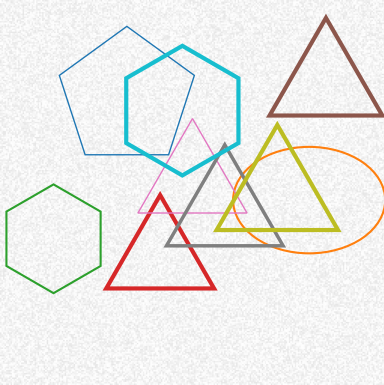[{"shape": "pentagon", "thickness": 1, "radius": 0.92, "center": [0.329, 0.747]}, {"shape": "oval", "thickness": 1.5, "radius": 0.99, "center": [0.803, 0.48]}, {"shape": "hexagon", "thickness": 1.5, "radius": 0.71, "center": [0.139, 0.38]}, {"shape": "triangle", "thickness": 3, "radius": 0.81, "center": [0.416, 0.332]}, {"shape": "triangle", "thickness": 3, "radius": 0.85, "center": [0.847, 0.784]}, {"shape": "triangle", "thickness": 1, "radius": 0.82, "center": [0.5, 0.528]}, {"shape": "triangle", "thickness": 2.5, "radius": 0.87, "center": [0.584, 0.449]}, {"shape": "triangle", "thickness": 3, "radius": 0.91, "center": [0.72, 0.494]}, {"shape": "hexagon", "thickness": 3, "radius": 0.84, "center": [0.474, 0.713]}]